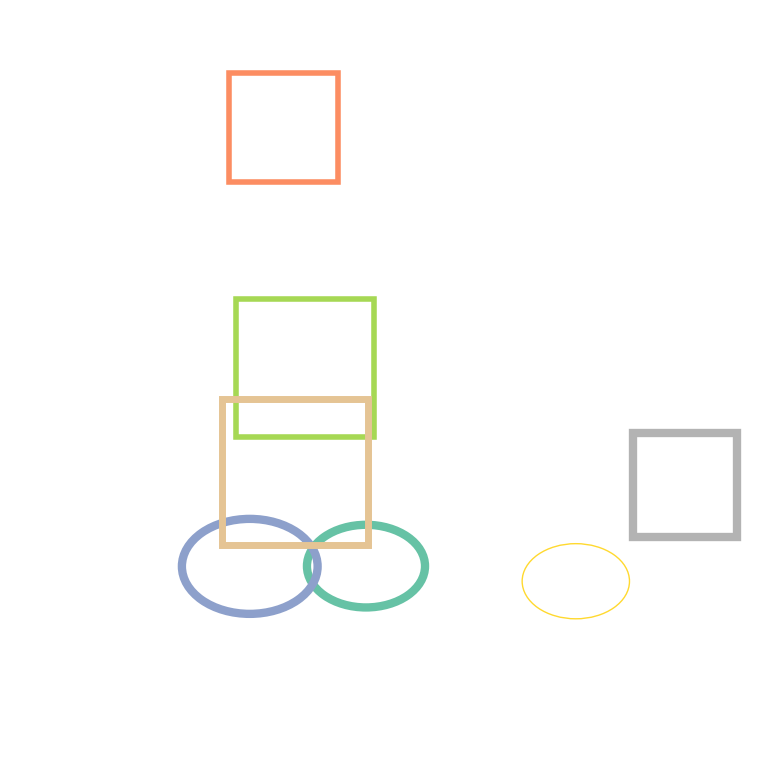[{"shape": "oval", "thickness": 3, "radius": 0.38, "center": [0.475, 0.265]}, {"shape": "square", "thickness": 2, "radius": 0.35, "center": [0.368, 0.834]}, {"shape": "oval", "thickness": 3, "radius": 0.44, "center": [0.324, 0.264]}, {"shape": "square", "thickness": 2, "radius": 0.45, "center": [0.397, 0.522]}, {"shape": "oval", "thickness": 0.5, "radius": 0.35, "center": [0.748, 0.245]}, {"shape": "square", "thickness": 2.5, "radius": 0.47, "center": [0.383, 0.387]}, {"shape": "square", "thickness": 3, "radius": 0.34, "center": [0.89, 0.37]}]